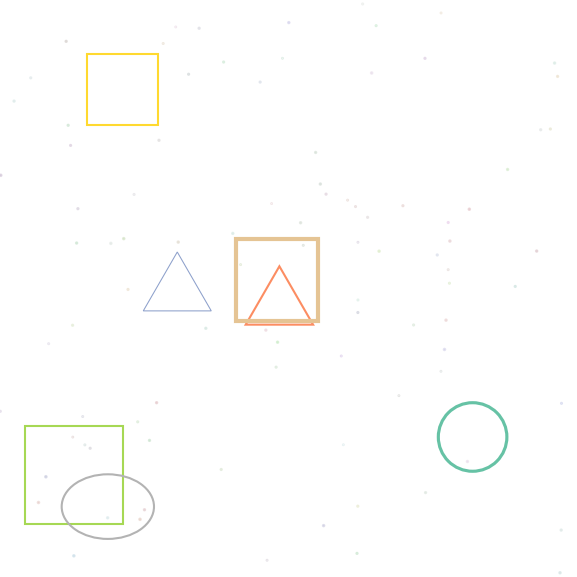[{"shape": "circle", "thickness": 1.5, "radius": 0.3, "center": [0.818, 0.242]}, {"shape": "triangle", "thickness": 1, "radius": 0.34, "center": [0.484, 0.471]}, {"shape": "triangle", "thickness": 0.5, "radius": 0.34, "center": [0.307, 0.495]}, {"shape": "square", "thickness": 1, "radius": 0.43, "center": [0.128, 0.177]}, {"shape": "square", "thickness": 1, "radius": 0.31, "center": [0.212, 0.844]}, {"shape": "square", "thickness": 2, "radius": 0.36, "center": [0.479, 0.514]}, {"shape": "oval", "thickness": 1, "radius": 0.4, "center": [0.187, 0.122]}]